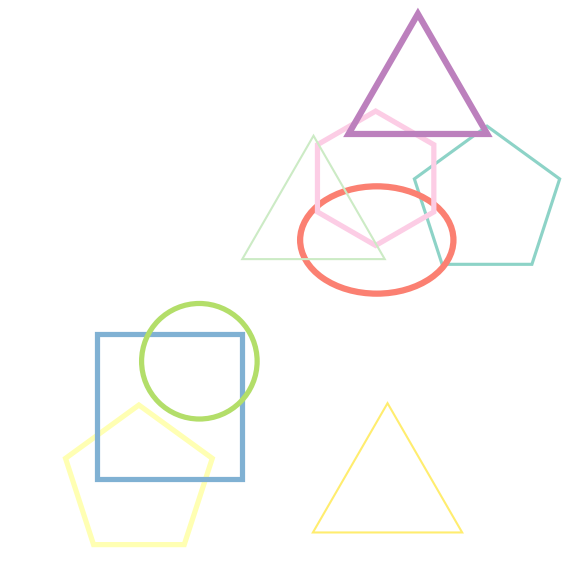[{"shape": "pentagon", "thickness": 1.5, "radius": 0.66, "center": [0.843, 0.648]}, {"shape": "pentagon", "thickness": 2.5, "radius": 0.67, "center": [0.241, 0.164]}, {"shape": "oval", "thickness": 3, "radius": 0.66, "center": [0.652, 0.584]}, {"shape": "square", "thickness": 2.5, "radius": 0.63, "center": [0.293, 0.295]}, {"shape": "circle", "thickness": 2.5, "radius": 0.5, "center": [0.345, 0.374]}, {"shape": "hexagon", "thickness": 2.5, "radius": 0.58, "center": [0.65, 0.69]}, {"shape": "triangle", "thickness": 3, "radius": 0.69, "center": [0.724, 0.836]}, {"shape": "triangle", "thickness": 1, "radius": 0.71, "center": [0.543, 0.622]}, {"shape": "triangle", "thickness": 1, "radius": 0.75, "center": [0.671, 0.152]}]